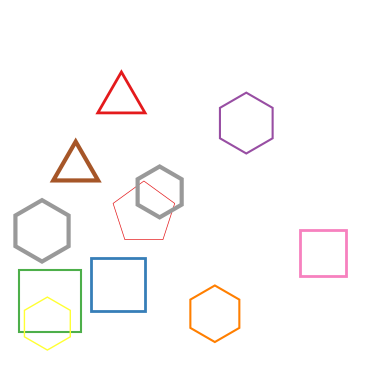[{"shape": "triangle", "thickness": 2, "radius": 0.35, "center": [0.315, 0.742]}, {"shape": "pentagon", "thickness": 0.5, "radius": 0.42, "center": [0.374, 0.446]}, {"shape": "square", "thickness": 2, "radius": 0.35, "center": [0.306, 0.261]}, {"shape": "square", "thickness": 1.5, "radius": 0.4, "center": [0.13, 0.218]}, {"shape": "hexagon", "thickness": 1.5, "radius": 0.4, "center": [0.64, 0.68]}, {"shape": "hexagon", "thickness": 1.5, "radius": 0.37, "center": [0.558, 0.185]}, {"shape": "hexagon", "thickness": 1, "radius": 0.34, "center": [0.123, 0.16]}, {"shape": "triangle", "thickness": 3, "radius": 0.34, "center": [0.197, 0.565]}, {"shape": "square", "thickness": 2, "radius": 0.3, "center": [0.839, 0.343]}, {"shape": "hexagon", "thickness": 3, "radius": 0.33, "center": [0.415, 0.501]}, {"shape": "hexagon", "thickness": 3, "radius": 0.4, "center": [0.109, 0.4]}]